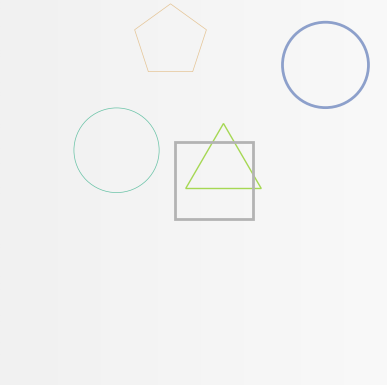[{"shape": "circle", "thickness": 0.5, "radius": 0.55, "center": [0.301, 0.61]}, {"shape": "circle", "thickness": 2, "radius": 0.55, "center": [0.84, 0.831]}, {"shape": "triangle", "thickness": 1, "radius": 0.56, "center": [0.577, 0.567]}, {"shape": "pentagon", "thickness": 0.5, "radius": 0.49, "center": [0.44, 0.893]}, {"shape": "square", "thickness": 2, "radius": 0.5, "center": [0.553, 0.532]}]